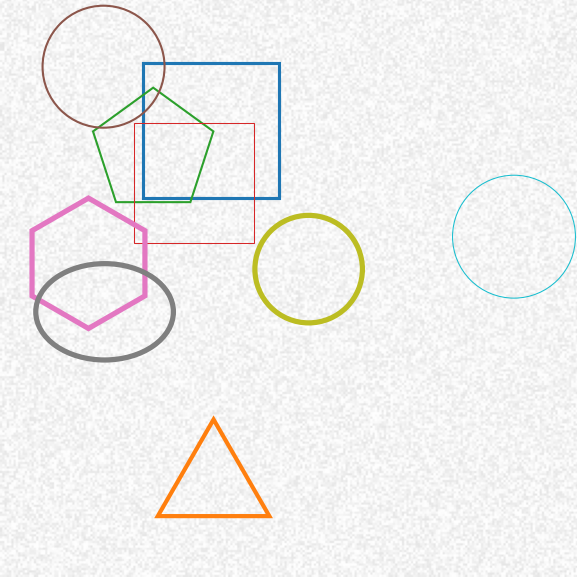[{"shape": "square", "thickness": 1.5, "radius": 0.59, "center": [0.365, 0.773]}, {"shape": "triangle", "thickness": 2, "radius": 0.56, "center": [0.37, 0.161]}, {"shape": "pentagon", "thickness": 1, "radius": 0.55, "center": [0.265, 0.738]}, {"shape": "square", "thickness": 0.5, "radius": 0.52, "center": [0.336, 0.682]}, {"shape": "circle", "thickness": 1, "radius": 0.53, "center": [0.179, 0.884]}, {"shape": "hexagon", "thickness": 2.5, "radius": 0.56, "center": [0.153, 0.543]}, {"shape": "oval", "thickness": 2.5, "radius": 0.6, "center": [0.181, 0.459]}, {"shape": "circle", "thickness": 2.5, "radius": 0.47, "center": [0.534, 0.533]}, {"shape": "circle", "thickness": 0.5, "radius": 0.53, "center": [0.89, 0.589]}]